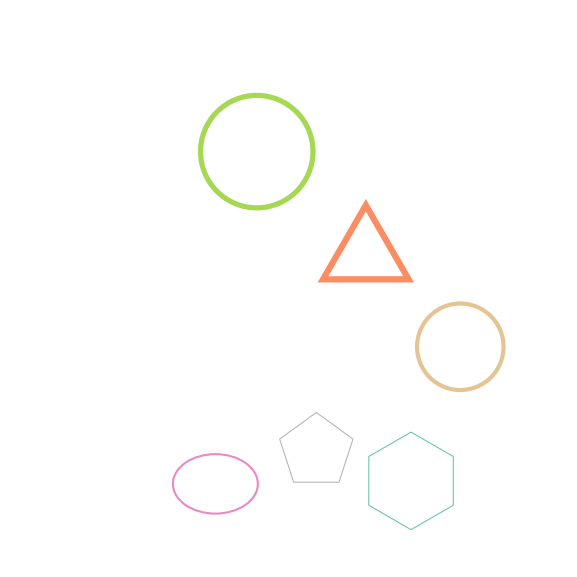[{"shape": "hexagon", "thickness": 0.5, "radius": 0.42, "center": [0.712, 0.166]}, {"shape": "triangle", "thickness": 3, "radius": 0.43, "center": [0.633, 0.558]}, {"shape": "oval", "thickness": 1, "radius": 0.37, "center": [0.373, 0.161]}, {"shape": "circle", "thickness": 2.5, "radius": 0.49, "center": [0.445, 0.737]}, {"shape": "circle", "thickness": 2, "radius": 0.37, "center": [0.797, 0.399]}, {"shape": "pentagon", "thickness": 0.5, "radius": 0.33, "center": [0.548, 0.218]}]